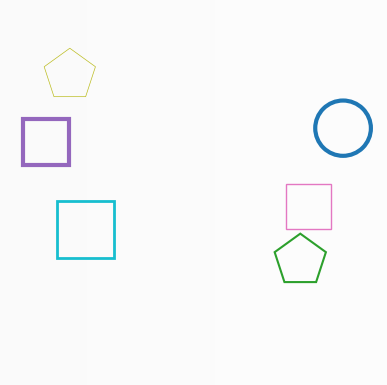[{"shape": "circle", "thickness": 3, "radius": 0.36, "center": [0.885, 0.667]}, {"shape": "pentagon", "thickness": 1.5, "radius": 0.35, "center": [0.775, 0.324]}, {"shape": "square", "thickness": 3, "radius": 0.3, "center": [0.118, 0.632]}, {"shape": "square", "thickness": 1, "radius": 0.29, "center": [0.796, 0.465]}, {"shape": "pentagon", "thickness": 0.5, "radius": 0.35, "center": [0.18, 0.805]}, {"shape": "square", "thickness": 2, "radius": 0.37, "center": [0.22, 0.405]}]